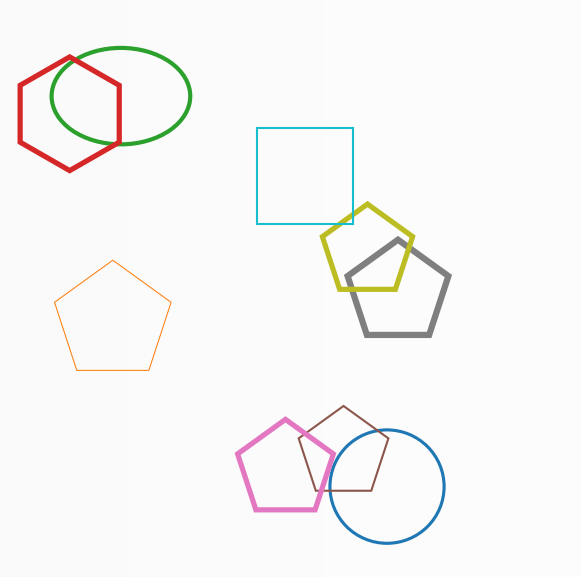[{"shape": "circle", "thickness": 1.5, "radius": 0.49, "center": [0.666, 0.157]}, {"shape": "pentagon", "thickness": 0.5, "radius": 0.53, "center": [0.194, 0.443]}, {"shape": "oval", "thickness": 2, "radius": 0.6, "center": [0.208, 0.833]}, {"shape": "hexagon", "thickness": 2.5, "radius": 0.49, "center": [0.12, 0.802]}, {"shape": "pentagon", "thickness": 1, "radius": 0.41, "center": [0.591, 0.215]}, {"shape": "pentagon", "thickness": 2.5, "radius": 0.43, "center": [0.491, 0.186]}, {"shape": "pentagon", "thickness": 3, "radius": 0.46, "center": [0.685, 0.493]}, {"shape": "pentagon", "thickness": 2.5, "radius": 0.41, "center": [0.632, 0.564]}, {"shape": "square", "thickness": 1, "radius": 0.42, "center": [0.525, 0.694]}]